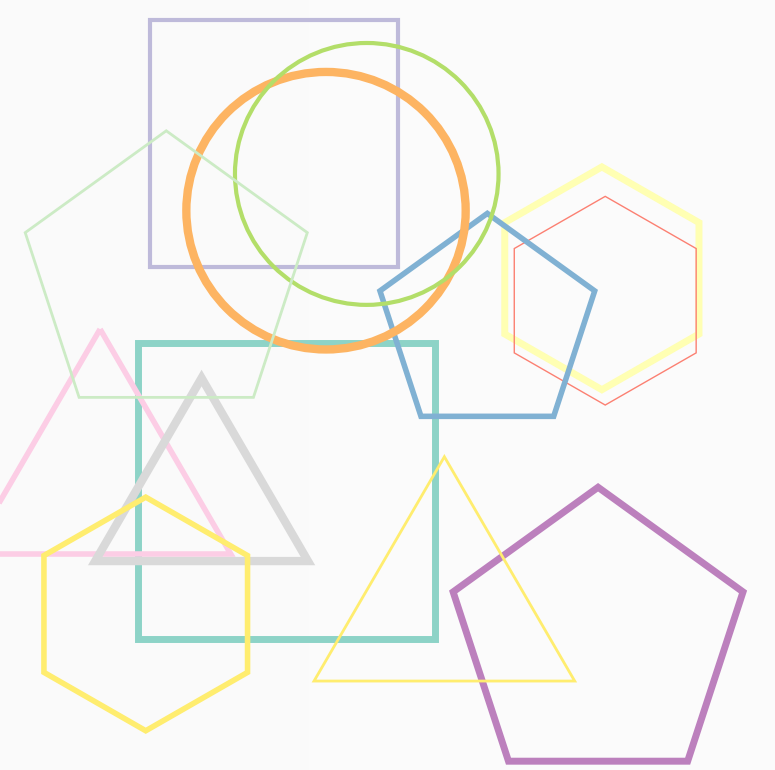[{"shape": "square", "thickness": 2.5, "radius": 0.96, "center": [0.37, 0.362]}, {"shape": "hexagon", "thickness": 2.5, "radius": 0.72, "center": [0.777, 0.639]}, {"shape": "square", "thickness": 1.5, "radius": 0.8, "center": [0.353, 0.814]}, {"shape": "hexagon", "thickness": 0.5, "radius": 0.68, "center": [0.781, 0.609]}, {"shape": "pentagon", "thickness": 2, "radius": 0.73, "center": [0.629, 0.577]}, {"shape": "circle", "thickness": 3, "radius": 0.9, "center": [0.421, 0.726]}, {"shape": "circle", "thickness": 1.5, "radius": 0.85, "center": [0.473, 0.774]}, {"shape": "triangle", "thickness": 2, "radius": 0.97, "center": [0.129, 0.378]}, {"shape": "triangle", "thickness": 3, "radius": 0.79, "center": [0.26, 0.351]}, {"shape": "pentagon", "thickness": 2.5, "radius": 0.98, "center": [0.772, 0.171]}, {"shape": "pentagon", "thickness": 1, "radius": 0.96, "center": [0.215, 0.639]}, {"shape": "triangle", "thickness": 1, "radius": 0.97, "center": [0.573, 0.213]}, {"shape": "hexagon", "thickness": 2, "radius": 0.76, "center": [0.188, 0.203]}]